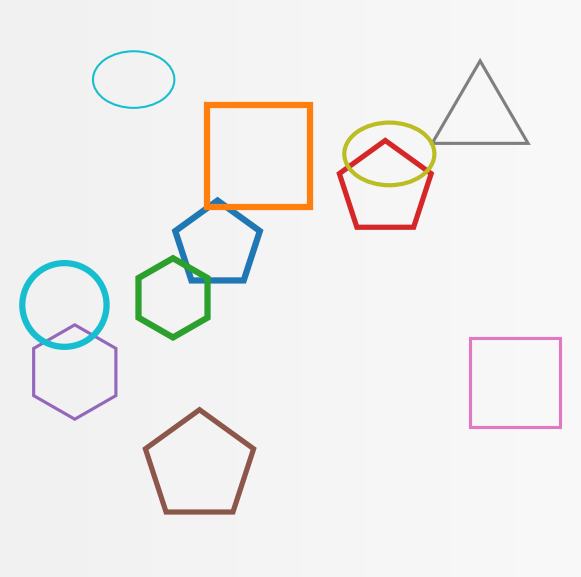[{"shape": "pentagon", "thickness": 3, "radius": 0.38, "center": [0.374, 0.575]}, {"shape": "square", "thickness": 3, "radius": 0.44, "center": [0.445, 0.729]}, {"shape": "hexagon", "thickness": 3, "radius": 0.34, "center": [0.298, 0.483]}, {"shape": "pentagon", "thickness": 2.5, "radius": 0.42, "center": [0.663, 0.673]}, {"shape": "hexagon", "thickness": 1.5, "radius": 0.41, "center": [0.129, 0.355]}, {"shape": "pentagon", "thickness": 2.5, "radius": 0.49, "center": [0.343, 0.192]}, {"shape": "square", "thickness": 1.5, "radius": 0.39, "center": [0.886, 0.337]}, {"shape": "triangle", "thickness": 1.5, "radius": 0.48, "center": [0.826, 0.798]}, {"shape": "oval", "thickness": 2, "radius": 0.39, "center": [0.67, 0.733]}, {"shape": "oval", "thickness": 1, "radius": 0.35, "center": [0.23, 0.861]}, {"shape": "circle", "thickness": 3, "radius": 0.36, "center": [0.111, 0.471]}]